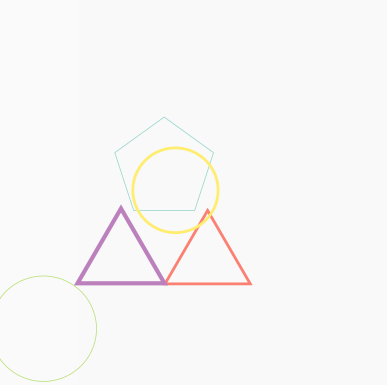[{"shape": "pentagon", "thickness": 0.5, "radius": 0.67, "center": [0.424, 0.562]}, {"shape": "triangle", "thickness": 2, "radius": 0.64, "center": [0.536, 0.326]}, {"shape": "circle", "thickness": 0.5, "radius": 0.68, "center": [0.112, 0.146]}, {"shape": "triangle", "thickness": 3, "radius": 0.65, "center": [0.312, 0.329]}, {"shape": "circle", "thickness": 2, "radius": 0.55, "center": [0.453, 0.506]}]